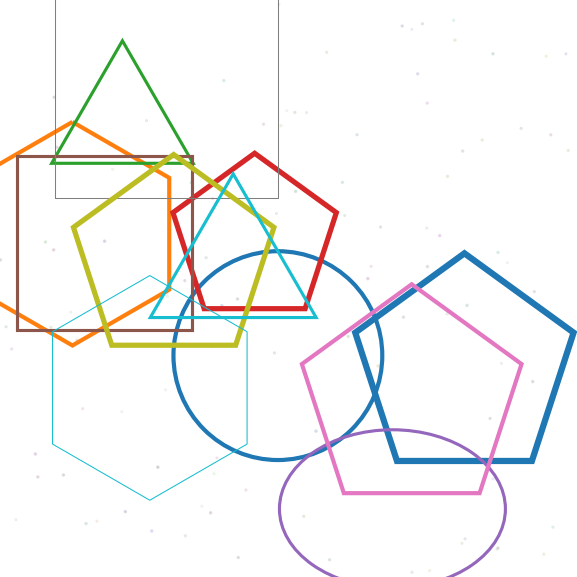[{"shape": "circle", "thickness": 2, "radius": 0.9, "center": [0.481, 0.383]}, {"shape": "pentagon", "thickness": 3, "radius": 0.99, "center": [0.804, 0.362]}, {"shape": "hexagon", "thickness": 2, "radius": 0.97, "center": [0.125, 0.594]}, {"shape": "triangle", "thickness": 1.5, "radius": 0.71, "center": [0.212, 0.787]}, {"shape": "pentagon", "thickness": 2.5, "radius": 0.74, "center": [0.441, 0.585]}, {"shape": "oval", "thickness": 1.5, "radius": 0.98, "center": [0.68, 0.118]}, {"shape": "square", "thickness": 1.5, "radius": 0.76, "center": [0.181, 0.578]}, {"shape": "pentagon", "thickness": 2, "radius": 1.0, "center": [0.713, 0.307]}, {"shape": "square", "thickness": 0.5, "radius": 0.96, "center": [0.288, 0.848]}, {"shape": "pentagon", "thickness": 2.5, "radius": 0.91, "center": [0.301, 0.549]}, {"shape": "triangle", "thickness": 1.5, "radius": 0.83, "center": [0.404, 0.532]}, {"shape": "hexagon", "thickness": 0.5, "radius": 0.97, "center": [0.259, 0.327]}]